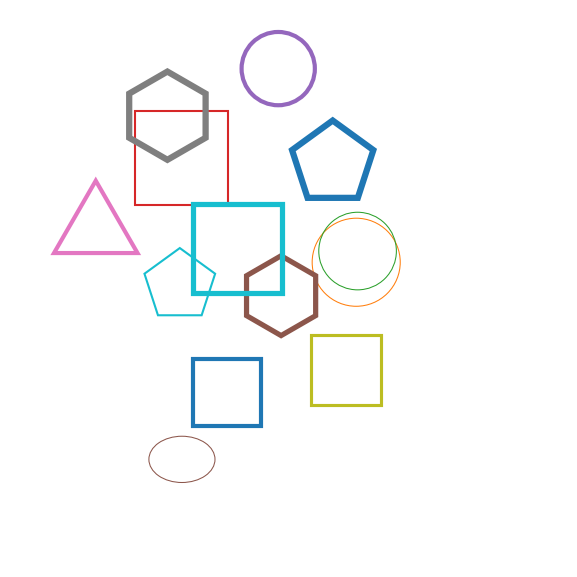[{"shape": "square", "thickness": 2, "radius": 0.29, "center": [0.394, 0.32]}, {"shape": "pentagon", "thickness": 3, "radius": 0.37, "center": [0.576, 0.716]}, {"shape": "circle", "thickness": 0.5, "radius": 0.38, "center": [0.617, 0.545]}, {"shape": "circle", "thickness": 0.5, "radius": 0.34, "center": [0.619, 0.564]}, {"shape": "square", "thickness": 1, "radius": 0.4, "center": [0.314, 0.726]}, {"shape": "circle", "thickness": 2, "radius": 0.32, "center": [0.482, 0.88]}, {"shape": "oval", "thickness": 0.5, "radius": 0.29, "center": [0.315, 0.204]}, {"shape": "hexagon", "thickness": 2.5, "radius": 0.35, "center": [0.487, 0.487]}, {"shape": "triangle", "thickness": 2, "radius": 0.42, "center": [0.166, 0.603]}, {"shape": "hexagon", "thickness": 3, "radius": 0.38, "center": [0.29, 0.799]}, {"shape": "square", "thickness": 1.5, "radius": 0.3, "center": [0.6, 0.359]}, {"shape": "square", "thickness": 2.5, "radius": 0.39, "center": [0.412, 0.569]}, {"shape": "pentagon", "thickness": 1, "radius": 0.32, "center": [0.311, 0.505]}]